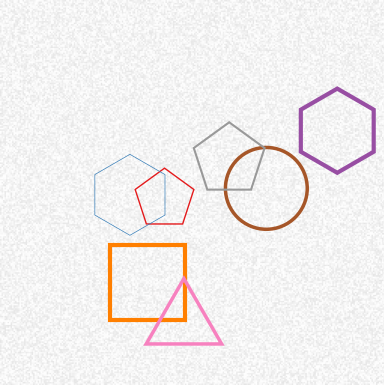[{"shape": "pentagon", "thickness": 1, "radius": 0.4, "center": [0.427, 0.483]}, {"shape": "hexagon", "thickness": 0.5, "radius": 0.53, "center": [0.337, 0.494]}, {"shape": "hexagon", "thickness": 3, "radius": 0.55, "center": [0.876, 0.661]}, {"shape": "square", "thickness": 3, "radius": 0.49, "center": [0.384, 0.267]}, {"shape": "circle", "thickness": 2.5, "radius": 0.53, "center": [0.692, 0.511]}, {"shape": "triangle", "thickness": 2.5, "radius": 0.57, "center": [0.478, 0.163]}, {"shape": "pentagon", "thickness": 1.5, "radius": 0.48, "center": [0.595, 0.586]}]